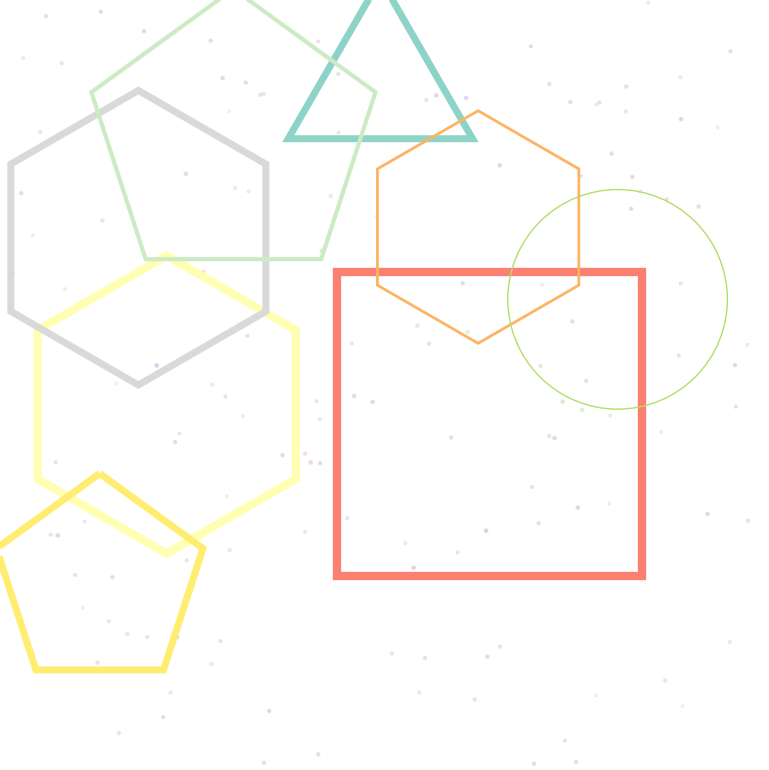[{"shape": "triangle", "thickness": 2.5, "radius": 0.69, "center": [0.494, 0.889]}, {"shape": "hexagon", "thickness": 3, "radius": 0.97, "center": [0.217, 0.475]}, {"shape": "square", "thickness": 3, "radius": 0.99, "center": [0.635, 0.449]}, {"shape": "hexagon", "thickness": 1, "radius": 0.76, "center": [0.621, 0.705]}, {"shape": "circle", "thickness": 0.5, "radius": 0.71, "center": [0.802, 0.611]}, {"shape": "hexagon", "thickness": 2.5, "radius": 0.96, "center": [0.18, 0.691]}, {"shape": "pentagon", "thickness": 1.5, "radius": 0.97, "center": [0.303, 0.82]}, {"shape": "pentagon", "thickness": 2.5, "radius": 0.7, "center": [0.129, 0.244]}]